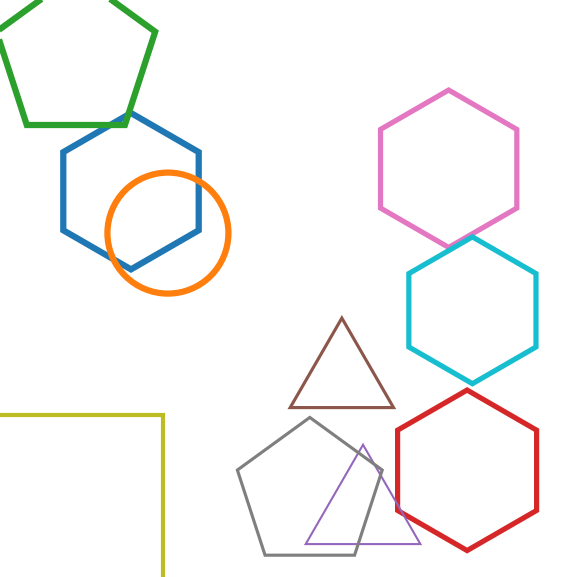[{"shape": "hexagon", "thickness": 3, "radius": 0.68, "center": [0.227, 0.668]}, {"shape": "circle", "thickness": 3, "radius": 0.52, "center": [0.291, 0.596]}, {"shape": "pentagon", "thickness": 3, "radius": 0.72, "center": [0.131, 0.9]}, {"shape": "hexagon", "thickness": 2.5, "radius": 0.69, "center": [0.809, 0.185]}, {"shape": "triangle", "thickness": 1, "radius": 0.57, "center": [0.629, 0.114]}, {"shape": "triangle", "thickness": 1.5, "radius": 0.52, "center": [0.592, 0.345]}, {"shape": "hexagon", "thickness": 2.5, "radius": 0.68, "center": [0.777, 0.707]}, {"shape": "pentagon", "thickness": 1.5, "radius": 0.66, "center": [0.536, 0.144]}, {"shape": "square", "thickness": 2, "radius": 0.75, "center": [0.133, 0.131]}, {"shape": "hexagon", "thickness": 2.5, "radius": 0.64, "center": [0.818, 0.462]}]